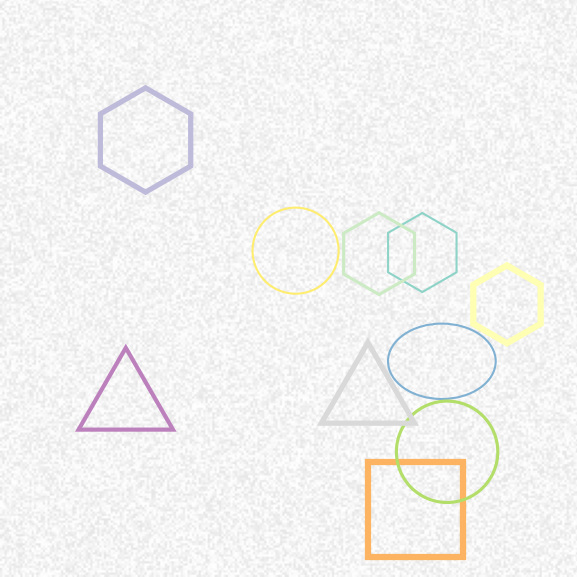[{"shape": "hexagon", "thickness": 1, "radius": 0.34, "center": [0.731, 0.562]}, {"shape": "hexagon", "thickness": 3, "radius": 0.34, "center": [0.878, 0.472]}, {"shape": "hexagon", "thickness": 2.5, "radius": 0.45, "center": [0.252, 0.757]}, {"shape": "oval", "thickness": 1, "radius": 0.47, "center": [0.765, 0.374]}, {"shape": "square", "thickness": 3, "radius": 0.41, "center": [0.719, 0.117]}, {"shape": "circle", "thickness": 1.5, "radius": 0.44, "center": [0.774, 0.217]}, {"shape": "triangle", "thickness": 2.5, "radius": 0.47, "center": [0.637, 0.313]}, {"shape": "triangle", "thickness": 2, "radius": 0.47, "center": [0.218, 0.302]}, {"shape": "hexagon", "thickness": 1.5, "radius": 0.35, "center": [0.656, 0.56]}, {"shape": "circle", "thickness": 1, "radius": 0.37, "center": [0.512, 0.565]}]